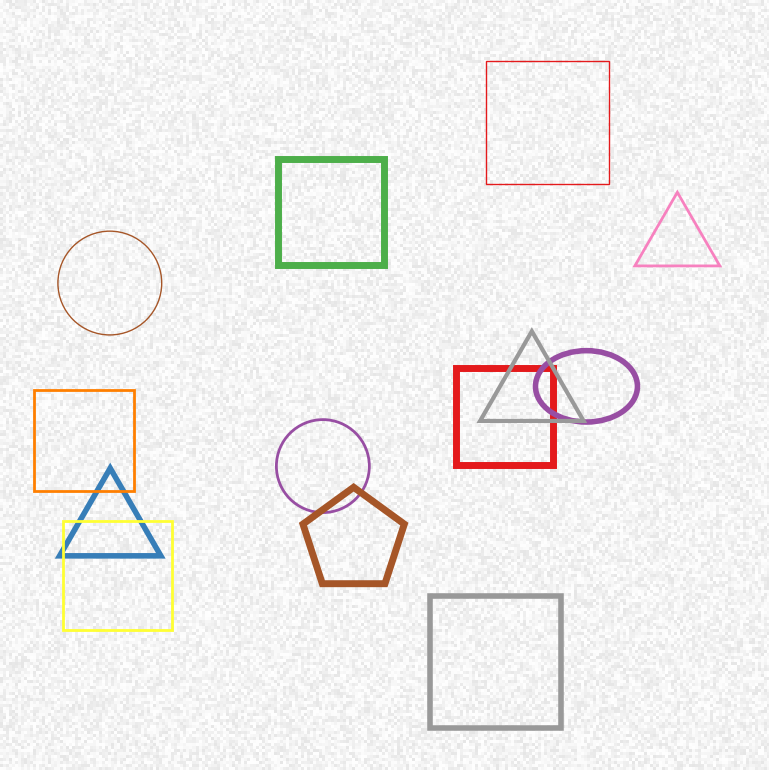[{"shape": "square", "thickness": 2.5, "radius": 0.32, "center": [0.655, 0.46]}, {"shape": "square", "thickness": 0.5, "radius": 0.4, "center": [0.711, 0.841]}, {"shape": "triangle", "thickness": 2, "radius": 0.38, "center": [0.143, 0.316]}, {"shape": "square", "thickness": 2.5, "radius": 0.34, "center": [0.43, 0.724]}, {"shape": "oval", "thickness": 2, "radius": 0.33, "center": [0.762, 0.498]}, {"shape": "circle", "thickness": 1, "radius": 0.3, "center": [0.419, 0.395]}, {"shape": "square", "thickness": 1, "radius": 0.33, "center": [0.109, 0.428]}, {"shape": "square", "thickness": 1, "radius": 0.35, "center": [0.153, 0.252]}, {"shape": "circle", "thickness": 0.5, "radius": 0.34, "center": [0.143, 0.632]}, {"shape": "pentagon", "thickness": 2.5, "radius": 0.35, "center": [0.459, 0.298]}, {"shape": "triangle", "thickness": 1, "radius": 0.32, "center": [0.88, 0.687]}, {"shape": "triangle", "thickness": 1.5, "radius": 0.39, "center": [0.691, 0.492]}, {"shape": "square", "thickness": 2, "radius": 0.43, "center": [0.644, 0.14]}]